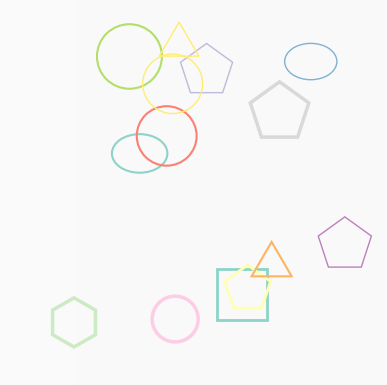[{"shape": "square", "thickness": 2, "radius": 0.33, "center": [0.624, 0.235]}, {"shape": "oval", "thickness": 1.5, "radius": 0.36, "center": [0.36, 0.601]}, {"shape": "pentagon", "thickness": 2, "radius": 0.31, "center": [0.639, 0.25]}, {"shape": "pentagon", "thickness": 1, "radius": 0.35, "center": [0.533, 0.816]}, {"shape": "circle", "thickness": 1.5, "radius": 0.39, "center": [0.43, 0.647]}, {"shape": "oval", "thickness": 1, "radius": 0.34, "center": [0.802, 0.84]}, {"shape": "triangle", "thickness": 1.5, "radius": 0.3, "center": [0.701, 0.312]}, {"shape": "circle", "thickness": 1.5, "radius": 0.42, "center": [0.334, 0.853]}, {"shape": "circle", "thickness": 2.5, "radius": 0.3, "center": [0.452, 0.171]}, {"shape": "pentagon", "thickness": 2.5, "radius": 0.4, "center": [0.721, 0.708]}, {"shape": "pentagon", "thickness": 1, "radius": 0.36, "center": [0.89, 0.365]}, {"shape": "hexagon", "thickness": 2.5, "radius": 0.32, "center": [0.191, 0.163]}, {"shape": "circle", "thickness": 1, "radius": 0.39, "center": [0.446, 0.782]}, {"shape": "triangle", "thickness": 1, "radius": 0.29, "center": [0.462, 0.884]}]